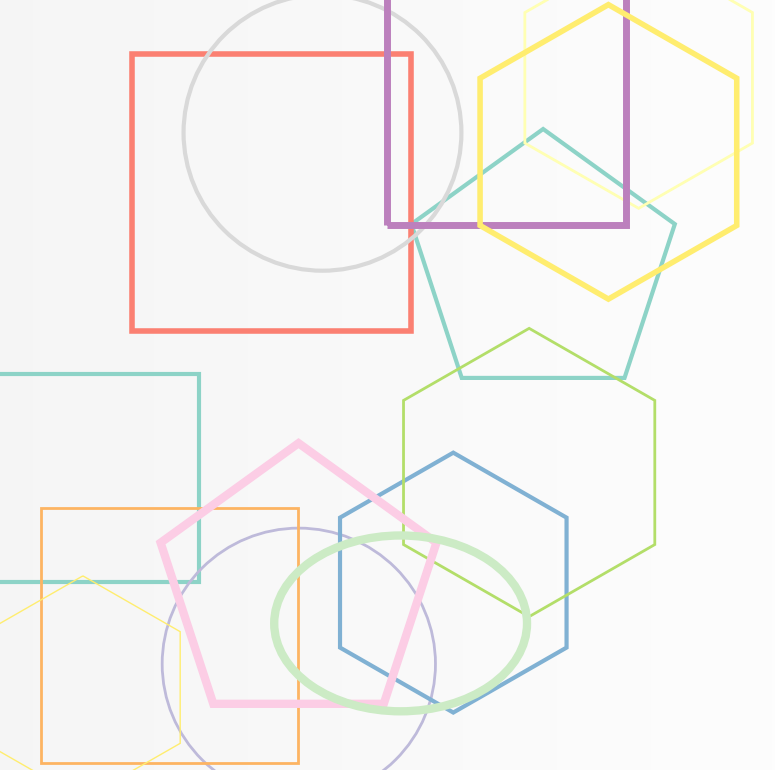[{"shape": "square", "thickness": 1.5, "radius": 0.68, "center": [0.121, 0.379]}, {"shape": "pentagon", "thickness": 1.5, "radius": 0.89, "center": [0.701, 0.654]}, {"shape": "hexagon", "thickness": 1, "radius": 0.85, "center": [0.824, 0.899]}, {"shape": "circle", "thickness": 1, "radius": 0.88, "center": [0.386, 0.138]}, {"shape": "square", "thickness": 2, "radius": 0.9, "center": [0.35, 0.75]}, {"shape": "hexagon", "thickness": 1.5, "radius": 0.84, "center": [0.585, 0.243]}, {"shape": "square", "thickness": 1, "radius": 0.83, "center": [0.219, 0.174]}, {"shape": "hexagon", "thickness": 1, "radius": 0.94, "center": [0.683, 0.386]}, {"shape": "pentagon", "thickness": 3, "radius": 0.94, "center": [0.385, 0.237]}, {"shape": "circle", "thickness": 1.5, "radius": 0.9, "center": [0.416, 0.828]}, {"shape": "square", "thickness": 2.5, "radius": 0.77, "center": [0.654, 0.862]}, {"shape": "oval", "thickness": 3, "radius": 0.82, "center": [0.517, 0.19]}, {"shape": "hexagon", "thickness": 2, "radius": 0.96, "center": [0.785, 0.803]}, {"shape": "hexagon", "thickness": 0.5, "radius": 0.72, "center": [0.107, 0.107]}]